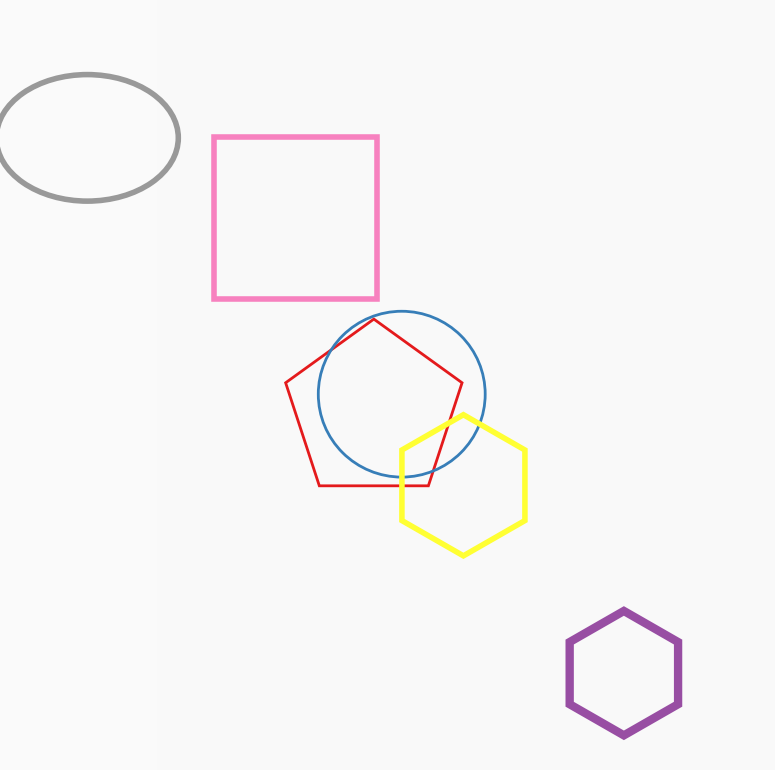[{"shape": "pentagon", "thickness": 1, "radius": 0.6, "center": [0.482, 0.466]}, {"shape": "circle", "thickness": 1, "radius": 0.54, "center": [0.518, 0.488]}, {"shape": "hexagon", "thickness": 3, "radius": 0.4, "center": [0.805, 0.126]}, {"shape": "hexagon", "thickness": 2, "radius": 0.46, "center": [0.598, 0.37]}, {"shape": "square", "thickness": 2, "radius": 0.53, "center": [0.381, 0.717]}, {"shape": "oval", "thickness": 2, "radius": 0.59, "center": [0.113, 0.821]}]